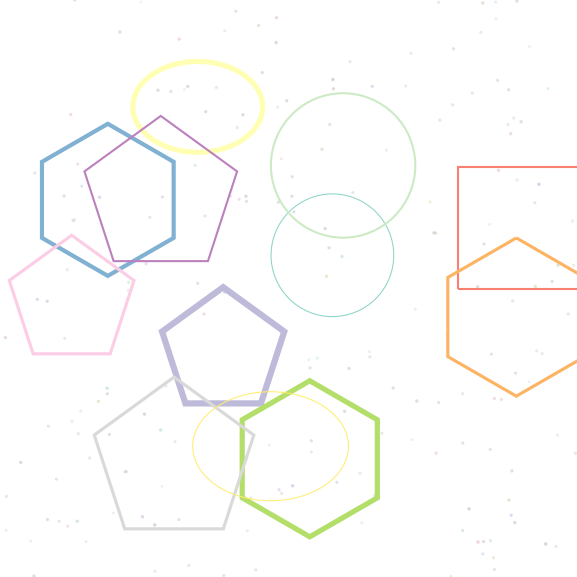[{"shape": "circle", "thickness": 0.5, "radius": 0.53, "center": [0.576, 0.557]}, {"shape": "oval", "thickness": 2.5, "radius": 0.56, "center": [0.342, 0.814]}, {"shape": "pentagon", "thickness": 3, "radius": 0.56, "center": [0.386, 0.391]}, {"shape": "square", "thickness": 1, "radius": 0.53, "center": [0.897, 0.604]}, {"shape": "hexagon", "thickness": 2, "radius": 0.66, "center": [0.187, 0.653]}, {"shape": "hexagon", "thickness": 1.5, "radius": 0.68, "center": [0.894, 0.45]}, {"shape": "hexagon", "thickness": 2.5, "radius": 0.68, "center": [0.536, 0.205]}, {"shape": "pentagon", "thickness": 1.5, "radius": 0.57, "center": [0.124, 0.478]}, {"shape": "pentagon", "thickness": 1.5, "radius": 0.73, "center": [0.301, 0.201]}, {"shape": "pentagon", "thickness": 1, "radius": 0.69, "center": [0.278, 0.659]}, {"shape": "circle", "thickness": 1, "radius": 0.63, "center": [0.594, 0.713]}, {"shape": "oval", "thickness": 0.5, "radius": 0.67, "center": [0.468, 0.226]}]